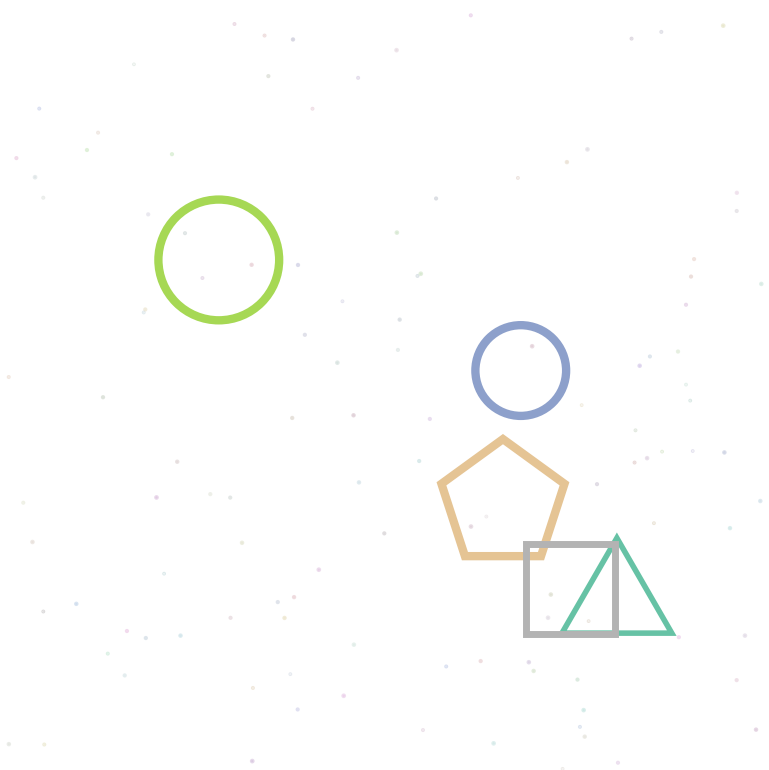[{"shape": "triangle", "thickness": 2, "radius": 0.41, "center": [0.801, 0.219]}, {"shape": "circle", "thickness": 3, "radius": 0.29, "center": [0.676, 0.519]}, {"shape": "circle", "thickness": 3, "radius": 0.39, "center": [0.284, 0.662]}, {"shape": "pentagon", "thickness": 3, "radius": 0.42, "center": [0.653, 0.346]}, {"shape": "square", "thickness": 2.5, "radius": 0.29, "center": [0.741, 0.235]}]